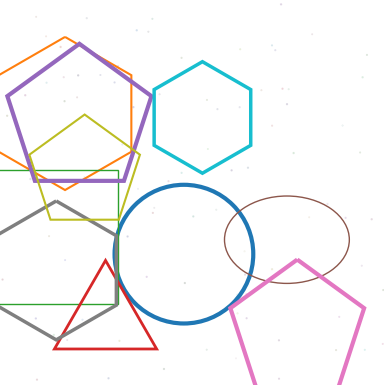[{"shape": "circle", "thickness": 3, "radius": 0.9, "center": [0.478, 0.34]}, {"shape": "hexagon", "thickness": 1.5, "radius": 0.99, "center": [0.169, 0.705]}, {"shape": "square", "thickness": 1, "radius": 0.87, "center": [0.132, 0.385]}, {"shape": "triangle", "thickness": 2, "radius": 0.77, "center": [0.274, 0.17]}, {"shape": "pentagon", "thickness": 3, "radius": 0.98, "center": [0.206, 0.689]}, {"shape": "oval", "thickness": 1, "radius": 0.81, "center": [0.745, 0.377]}, {"shape": "pentagon", "thickness": 3, "radius": 0.91, "center": [0.772, 0.143]}, {"shape": "hexagon", "thickness": 2.5, "radius": 0.9, "center": [0.146, 0.298]}, {"shape": "pentagon", "thickness": 1.5, "radius": 0.75, "center": [0.22, 0.551]}, {"shape": "hexagon", "thickness": 2.5, "radius": 0.72, "center": [0.526, 0.695]}]